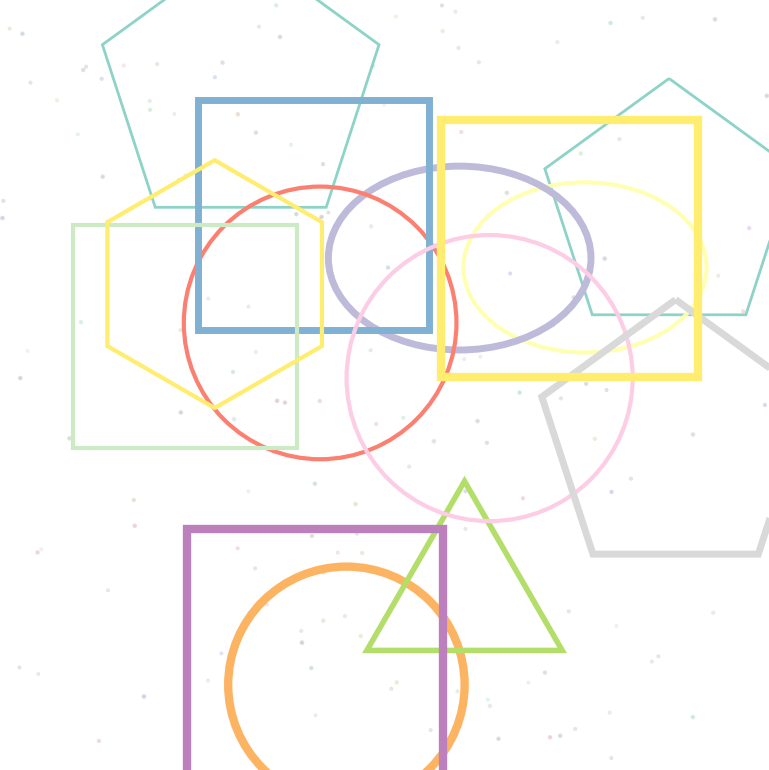[{"shape": "pentagon", "thickness": 1, "radius": 0.85, "center": [0.869, 0.728]}, {"shape": "pentagon", "thickness": 1, "radius": 0.94, "center": [0.313, 0.884]}, {"shape": "oval", "thickness": 1.5, "radius": 0.79, "center": [0.76, 0.653]}, {"shape": "oval", "thickness": 2.5, "radius": 0.85, "center": [0.597, 0.665]}, {"shape": "circle", "thickness": 1.5, "radius": 0.89, "center": [0.416, 0.581]}, {"shape": "square", "thickness": 2.5, "radius": 0.75, "center": [0.407, 0.721]}, {"shape": "circle", "thickness": 3, "radius": 0.77, "center": [0.45, 0.111]}, {"shape": "triangle", "thickness": 2, "radius": 0.73, "center": [0.603, 0.229]}, {"shape": "circle", "thickness": 1.5, "radius": 0.93, "center": [0.636, 0.509]}, {"shape": "pentagon", "thickness": 2.5, "radius": 0.91, "center": [0.877, 0.428]}, {"shape": "square", "thickness": 3, "radius": 0.83, "center": [0.409, 0.147]}, {"shape": "square", "thickness": 1.5, "radius": 0.73, "center": [0.24, 0.563]}, {"shape": "hexagon", "thickness": 1.5, "radius": 0.8, "center": [0.279, 0.631]}, {"shape": "square", "thickness": 3, "radius": 0.84, "center": [0.74, 0.677]}]